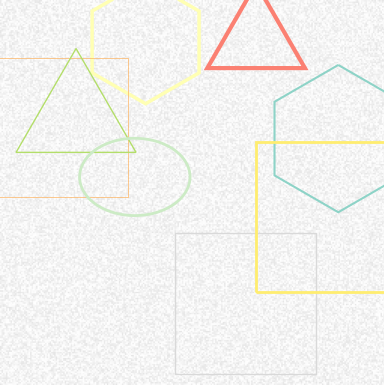[{"shape": "hexagon", "thickness": 1.5, "radius": 0.96, "center": [0.879, 0.64]}, {"shape": "hexagon", "thickness": 2.5, "radius": 0.8, "center": [0.378, 0.891]}, {"shape": "triangle", "thickness": 3, "radius": 0.73, "center": [0.665, 0.896]}, {"shape": "square", "thickness": 0.5, "radius": 0.9, "center": [0.152, 0.669]}, {"shape": "triangle", "thickness": 1, "radius": 0.9, "center": [0.197, 0.694]}, {"shape": "square", "thickness": 1, "radius": 0.92, "center": [0.637, 0.211]}, {"shape": "oval", "thickness": 2, "radius": 0.72, "center": [0.35, 0.54]}, {"shape": "square", "thickness": 2, "radius": 0.97, "center": [0.859, 0.437]}]